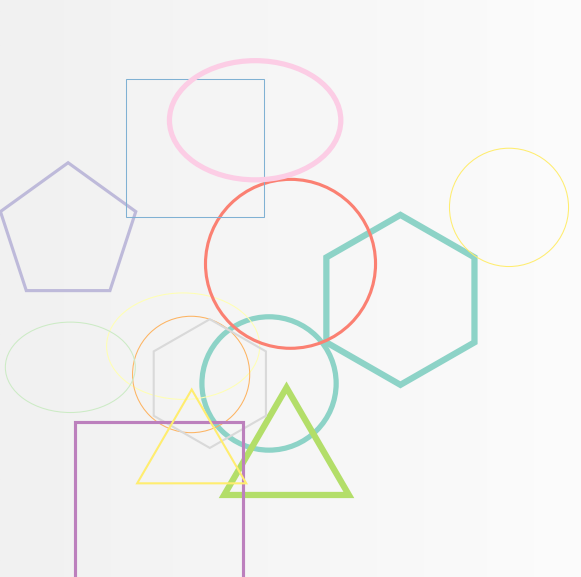[{"shape": "circle", "thickness": 2.5, "radius": 0.58, "center": [0.463, 0.335]}, {"shape": "hexagon", "thickness": 3, "radius": 0.74, "center": [0.689, 0.48]}, {"shape": "oval", "thickness": 0.5, "radius": 0.66, "center": [0.315, 0.4]}, {"shape": "pentagon", "thickness": 1.5, "radius": 0.61, "center": [0.117, 0.595]}, {"shape": "circle", "thickness": 1.5, "radius": 0.73, "center": [0.5, 0.542]}, {"shape": "square", "thickness": 0.5, "radius": 0.6, "center": [0.336, 0.742]}, {"shape": "circle", "thickness": 0.5, "radius": 0.5, "center": [0.329, 0.351]}, {"shape": "triangle", "thickness": 3, "radius": 0.62, "center": [0.493, 0.204]}, {"shape": "oval", "thickness": 2.5, "radius": 0.74, "center": [0.439, 0.791]}, {"shape": "hexagon", "thickness": 1, "radius": 0.56, "center": [0.361, 0.335]}, {"shape": "square", "thickness": 1.5, "radius": 0.72, "center": [0.274, 0.125]}, {"shape": "oval", "thickness": 0.5, "radius": 0.56, "center": [0.121, 0.363]}, {"shape": "circle", "thickness": 0.5, "radius": 0.51, "center": [0.876, 0.64]}, {"shape": "triangle", "thickness": 1, "radius": 0.54, "center": [0.33, 0.216]}]